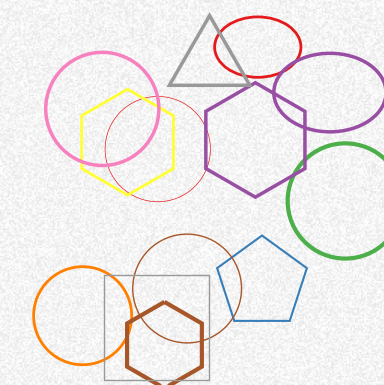[{"shape": "oval", "thickness": 2, "radius": 0.56, "center": [0.67, 0.878]}, {"shape": "circle", "thickness": 0.5, "radius": 0.68, "center": [0.41, 0.613]}, {"shape": "pentagon", "thickness": 1.5, "radius": 0.61, "center": [0.681, 0.266]}, {"shape": "circle", "thickness": 3, "radius": 0.75, "center": [0.897, 0.478]}, {"shape": "hexagon", "thickness": 2.5, "radius": 0.74, "center": [0.663, 0.636]}, {"shape": "oval", "thickness": 2.5, "radius": 0.73, "center": [0.857, 0.76]}, {"shape": "circle", "thickness": 2, "radius": 0.64, "center": [0.215, 0.18]}, {"shape": "hexagon", "thickness": 2, "radius": 0.69, "center": [0.331, 0.631]}, {"shape": "hexagon", "thickness": 3, "radius": 0.56, "center": [0.427, 0.104]}, {"shape": "circle", "thickness": 1, "radius": 0.71, "center": [0.486, 0.251]}, {"shape": "circle", "thickness": 2.5, "radius": 0.73, "center": [0.266, 0.717]}, {"shape": "square", "thickness": 1, "radius": 0.68, "center": [0.406, 0.149]}, {"shape": "triangle", "thickness": 2.5, "radius": 0.6, "center": [0.544, 0.839]}]